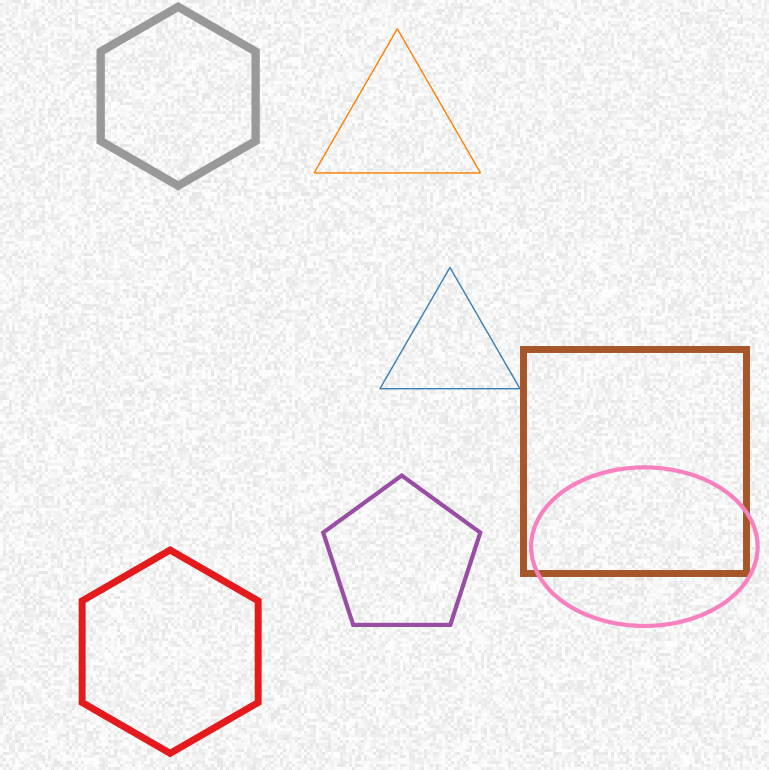[{"shape": "hexagon", "thickness": 2.5, "radius": 0.66, "center": [0.221, 0.154]}, {"shape": "triangle", "thickness": 0.5, "radius": 0.52, "center": [0.584, 0.548]}, {"shape": "pentagon", "thickness": 1.5, "radius": 0.54, "center": [0.522, 0.275]}, {"shape": "triangle", "thickness": 0.5, "radius": 0.62, "center": [0.516, 0.838]}, {"shape": "square", "thickness": 2.5, "radius": 0.73, "center": [0.824, 0.401]}, {"shape": "oval", "thickness": 1.5, "radius": 0.74, "center": [0.837, 0.29]}, {"shape": "hexagon", "thickness": 3, "radius": 0.58, "center": [0.231, 0.875]}]